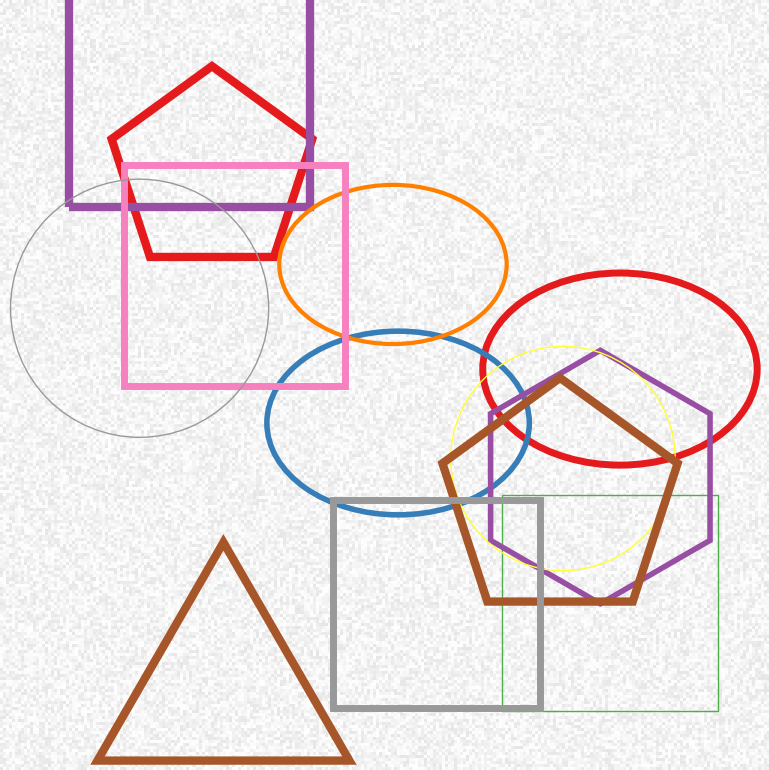[{"shape": "oval", "thickness": 2.5, "radius": 0.89, "center": [0.805, 0.521]}, {"shape": "pentagon", "thickness": 3, "radius": 0.68, "center": [0.275, 0.777]}, {"shape": "oval", "thickness": 2, "radius": 0.85, "center": [0.517, 0.451]}, {"shape": "square", "thickness": 0.5, "radius": 0.7, "center": [0.793, 0.217]}, {"shape": "square", "thickness": 3, "radius": 0.78, "center": [0.246, 0.888]}, {"shape": "hexagon", "thickness": 2, "radius": 0.82, "center": [0.78, 0.38]}, {"shape": "oval", "thickness": 1.5, "radius": 0.74, "center": [0.51, 0.657]}, {"shape": "circle", "thickness": 0.5, "radius": 0.73, "center": [0.731, 0.405]}, {"shape": "pentagon", "thickness": 3, "radius": 0.8, "center": [0.727, 0.349]}, {"shape": "triangle", "thickness": 3, "radius": 0.94, "center": [0.29, 0.107]}, {"shape": "square", "thickness": 2.5, "radius": 0.72, "center": [0.305, 0.642]}, {"shape": "square", "thickness": 2.5, "radius": 0.67, "center": [0.567, 0.215]}, {"shape": "circle", "thickness": 0.5, "radius": 0.84, "center": [0.181, 0.6]}]